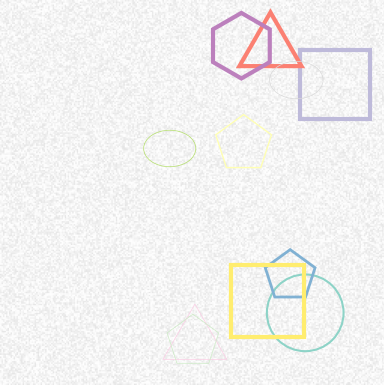[{"shape": "circle", "thickness": 1.5, "radius": 0.5, "center": [0.793, 0.187]}, {"shape": "pentagon", "thickness": 1, "radius": 0.38, "center": [0.633, 0.626]}, {"shape": "square", "thickness": 3, "radius": 0.45, "center": [0.869, 0.78]}, {"shape": "triangle", "thickness": 3, "radius": 0.47, "center": [0.702, 0.875]}, {"shape": "pentagon", "thickness": 2, "radius": 0.34, "center": [0.754, 0.284]}, {"shape": "oval", "thickness": 0.5, "radius": 0.34, "center": [0.441, 0.614]}, {"shape": "triangle", "thickness": 0.5, "radius": 0.48, "center": [0.506, 0.115]}, {"shape": "oval", "thickness": 0.5, "radius": 0.35, "center": [0.77, 0.792]}, {"shape": "hexagon", "thickness": 3, "radius": 0.43, "center": [0.627, 0.881]}, {"shape": "pentagon", "thickness": 0.5, "radius": 0.35, "center": [0.501, 0.113]}, {"shape": "square", "thickness": 3, "radius": 0.47, "center": [0.695, 0.218]}]